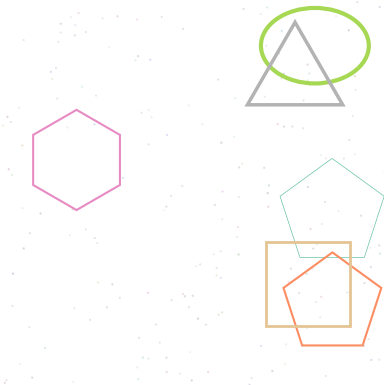[{"shape": "pentagon", "thickness": 0.5, "radius": 0.71, "center": [0.863, 0.446]}, {"shape": "pentagon", "thickness": 1.5, "radius": 0.67, "center": [0.863, 0.211]}, {"shape": "hexagon", "thickness": 1.5, "radius": 0.65, "center": [0.199, 0.585]}, {"shape": "oval", "thickness": 3, "radius": 0.7, "center": [0.818, 0.881]}, {"shape": "square", "thickness": 2, "radius": 0.55, "center": [0.801, 0.262]}, {"shape": "triangle", "thickness": 2.5, "radius": 0.71, "center": [0.766, 0.799]}]